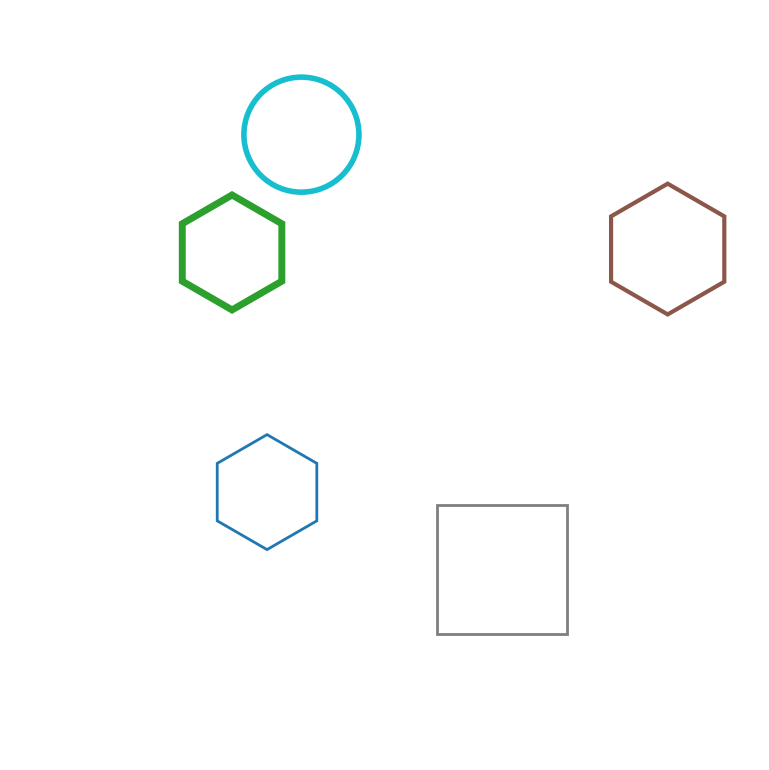[{"shape": "hexagon", "thickness": 1, "radius": 0.37, "center": [0.347, 0.361]}, {"shape": "hexagon", "thickness": 2.5, "radius": 0.37, "center": [0.301, 0.672]}, {"shape": "hexagon", "thickness": 1.5, "radius": 0.42, "center": [0.867, 0.677]}, {"shape": "square", "thickness": 1, "radius": 0.42, "center": [0.652, 0.26]}, {"shape": "circle", "thickness": 2, "radius": 0.37, "center": [0.391, 0.825]}]